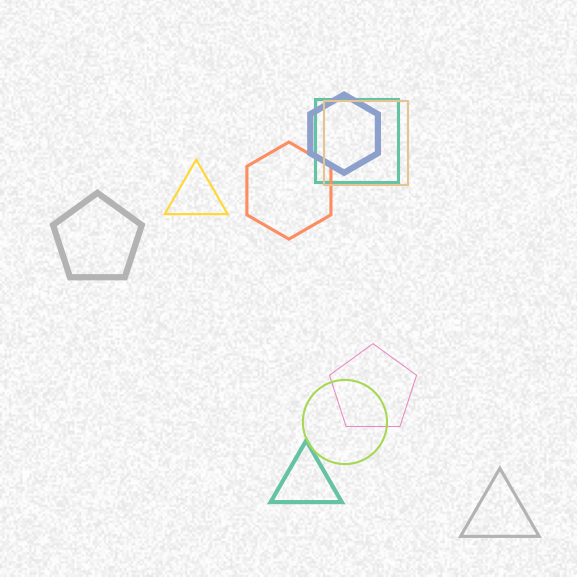[{"shape": "square", "thickness": 1.5, "radius": 0.36, "center": [0.617, 0.756]}, {"shape": "triangle", "thickness": 2, "radius": 0.36, "center": [0.53, 0.165]}, {"shape": "hexagon", "thickness": 1.5, "radius": 0.42, "center": [0.5, 0.669]}, {"shape": "hexagon", "thickness": 3, "radius": 0.34, "center": [0.596, 0.768]}, {"shape": "pentagon", "thickness": 0.5, "radius": 0.4, "center": [0.646, 0.325]}, {"shape": "circle", "thickness": 1, "radius": 0.36, "center": [0.597, 0.268]}, {"shape": "triangle", "thickness": 1, "radius": 0.31, "center": [0.34, 0.66]}, {"shape": "square", "thickness": 1, "radius": 0.36, "center": [0.634, 0.751]}, {"shape": "pentagon", "thickness": 3, "radius": 0.4, "center": [0.169, 0.584]}, {"shape": "triangle", "thickness": 1.5, "radius": 0.39, "center": [0.866, 0.11]}]